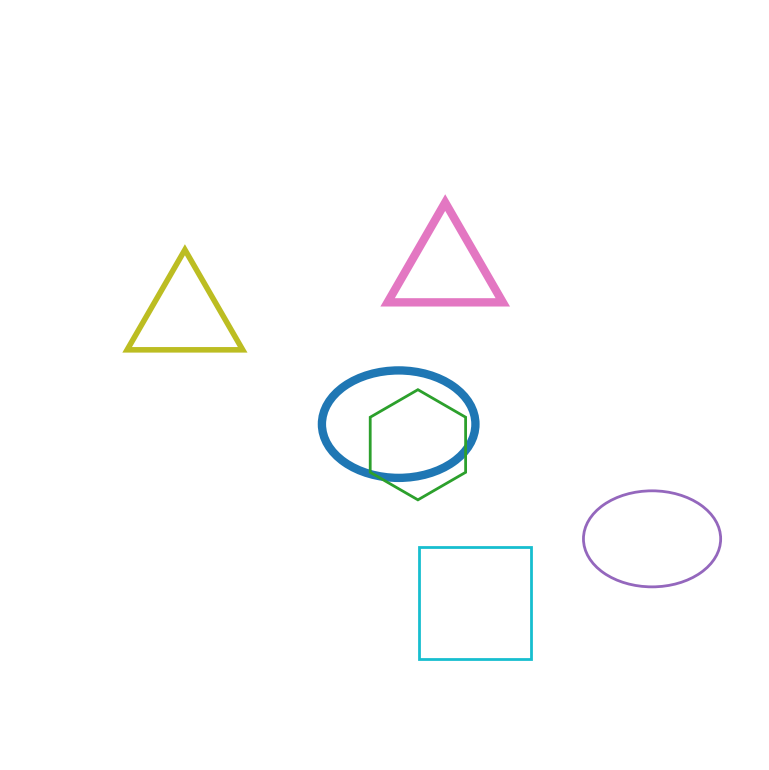[{"shape": "oval", "thickness": 3, "radius": 0.5, "center": [0.518, 0.449]}, {"shape": "hexagon", "thickness": 1, "radius": 0.36, "center": [0.543, 0.422]}, {"shape": "oval", "thickness": 1, "radius": 0.45, "center": [0.847, 0.3]}, {"shape": "triangle", "thickness": 3, "radius": 0.43, "center": [0.578, 0.651]}, {"shape": "triangle", "thickness": 2, "radius": 0.43, "center": [0.24, 0.589]}, {"shape": "square", "thickness": 1, "radius": 0.36, "center": [0.617, 0.217]}]